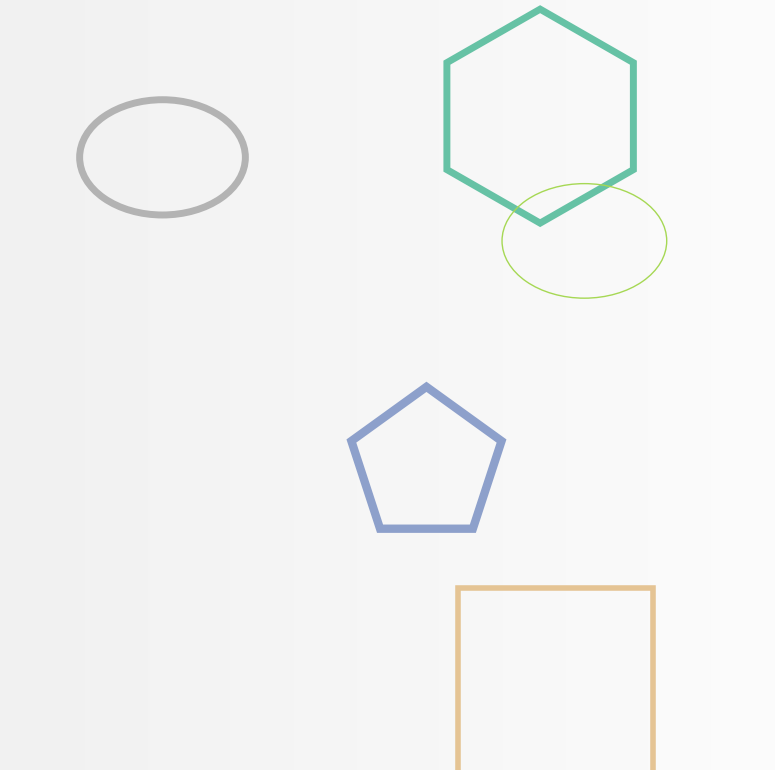[{"shape": "hexagon", "thickness": 2.5, "radius": 0.69, "center": [0.697, 0.849]}, {"shape": "pentagon", "thickness": 3, "radius": 0.51, "center": [0.55, 0.396]}, {"shape": "oval", "thickness": 0.5, "radius": 0.53, "center": [0.754, 0.687]}, {"shape": "square", "thickness": 2, "radius": 0.63, "center": [0.717, 0.111]}, {"shape": "oval", "thickness": 2.5, "radius": 0.53, "center": [0.21, 0.796]}]